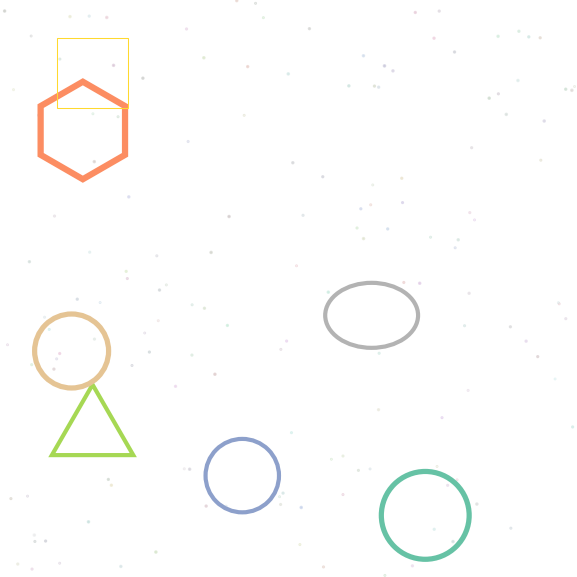[{"shape": "circle", "thickness": 2.5, "radius": 0.38, "center": [0.736, 0.107]}, {"shape": "hexagon", "thickness": 3, "radius": 0.42, "center": [0.143, 0.773]}, {"shape": "circle", "thickness": 2, "radius": 0.32, "center": [0.42, 0.176]}, {"shape": "triangle", "thickness": 2, "radius": 0.41, "center": [0.16, 0.252]}, {"shape": "square", "thickness": 0.5, "radius": 0.31, "center": [0.16, 0.873]}, {"shape": "circle", "thickness": 2.5, "radius": 0.32, "center": [0.124, 0.391]}, {"shape": "oval", "thickness": 2, "radius": 0.4, "center": [0.644, 0.453]}]